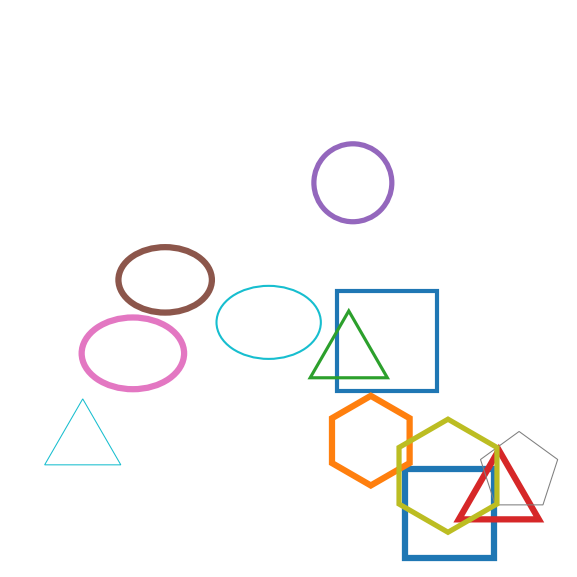[{"shape": "square", "thickness": 2, "radius": 0.43, "center": [0.67, 0.408]}, {"shape": "square", "thickness": 3, "radius": 0.39, "center": [0.778, 0.111]}, {"shape": "hexagon", "thickness": 3, "radius": 0.39, "center": [0.642, 0.236]}, {"shape": "triangle", "thickness": 1.5, "radius": 0.39, "center": [0.604, 0.384]}, {"shape": "triangle", "thickness": 3, "radius": 0.4, "center": [0.864, 0.14]}, {"shape": "circle", "thickness": 2.5, "radius": 0.34, "center": [0.611, 0.683]}, {"shape": "oval", "thickness": 3, "radius": 0.4, "center": [0.286, 0.515]}, {"shape": "oval", "thickness": 3, "radius": 0.44, "center": [0.23, 0.387]}, {"shape": "pentagon", "thickness": 0.5, "radius": 0.35, "center": [0.899, 0.182]}, {"shape": "hexagon", "thickness": 2.5, "radius": 0.49, "center": [0.776, 0.175]}, {"shape": "oval", "thickness": 1, "radius": 0.45, "center": [0.465, 0.441]}, {"shape": "triangle", "thickness": 0.5, "radius": 0.38, "center": [0.143, 0.232]}]